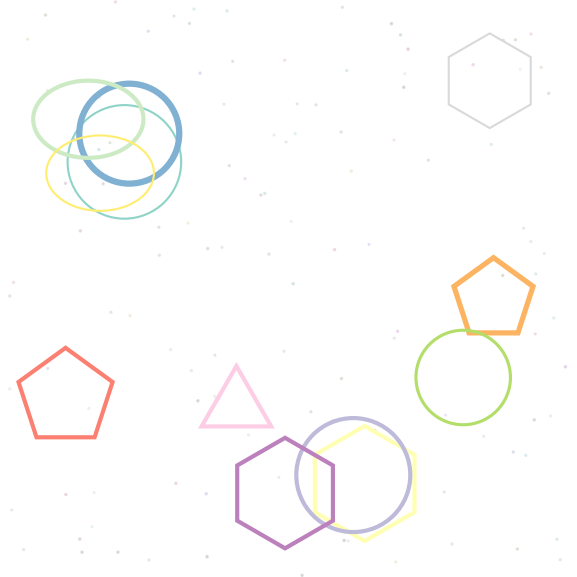[{"shape": "circle", "thickness": 1, "radius": 0.49, "center": [0.215, 0.719]}, {"shape": "hexagon", "thickness": 2, "radius": 0.5, "center": [0.631, 0.162]}, {"shape": "circle", "thickness": 2, "radius": 0.49, "center": [0.612, 0.177]}, {"shape": "pentagon", "thickness": 2, "radius": 0.43, "center": [0.114, 0.311]}, {"shape": "circle", "thickness": 3, "radius": 0.43, "center": [0.224, 0.768]}, {"shape": "pentagon", "thickness": 2.5, "radius": 0.36, "center": [0.855, 0.481]}, {"shape": "circle", "thickness": 1.5, "radius": 0.41, "center": [0.802, 0.345]}, {"shape": "triangle", "thickness": 2, "radius": 0.35, "center": [0.409, 0.296]}, {"shape": "hexagon", "thickness": 1, "radius": 0.41, "center": [0.848, 0.859]}, {"shape": "hexagon", "thickness": 2, "radius": 0.48, "center": [0.494, 0.145]}, {"shape": "oval", "thickness": 2, "radius": 0.48, "center": [0.153, 0.793]}, {"shape": "oval", "thickness": 1, "radius": 0.47, "center": [0.173, 0.699]}]